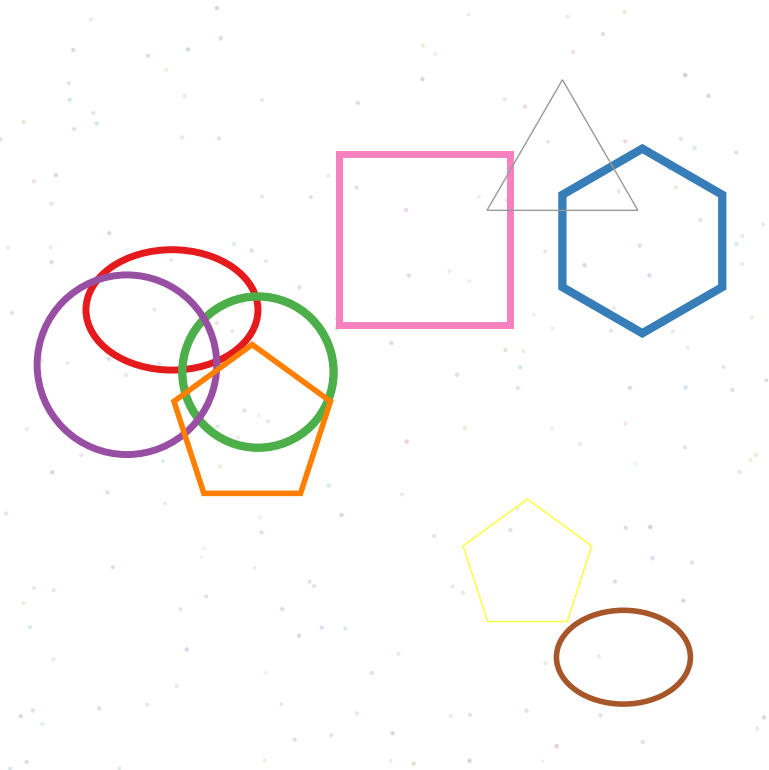[{"shape": "oval", "thickness": 2.5, "radius": 0.56, "center": [0.223, 0.598]}, {"shape": "hexagon", "thickness": 3, "radius": 0.6, "center": [0.834, 0.687]}, {"shape": "circle", "thickness": 3, "radius": 0.49, "center": [0.335, 0.517]}, {"shape": "circle", "thickness": 2.5, "radius": 0.58, "center": [0.165, 0.526]}, {"shape": "pentagon", "thickness": 2, "radius": 0.53, "center": [0.328, 0.446]}, {"shape": "pentagon", "thickness": 0.5, "radius": 0.44, "center": [0.685, 0.264]}, {"shape": "oval", "thickness": 2, "radius": 0.43, "center": [0.81, 0.146]}, {"shape": "square", "thickness": 2.5, "radius": 0.55, "center": [0.551, 0.689]}, {"shape": "triangle", "thickness": 0.5, "radius": 0.57, "center": [0.73, 0.783]}]